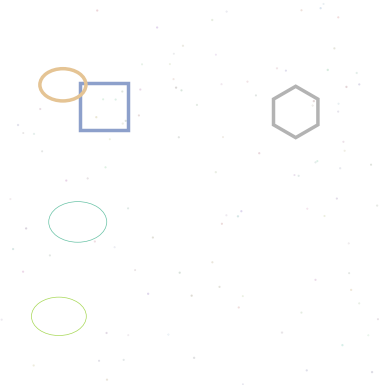[{"shape": "oval", "thickness": 0.5, "radius": 0.38, "center": [0.202, 0.424]}, {"shape": "square", "thickness": 2.5, "radius": 0.31, "center": [0.27, 0.724]}, {"shape": "oval", "thickness": 0.5, "radius": 0.36, "center": [0.153, 0.178]}, {"shape": "oval", "thickness": 2.5, "radius": 0.3, "center": [0.163, 0.78]}, {"shape": "hexagon", "thickness": 2.5, "radius": 0.33, "center": [0.768, 0.709]}]